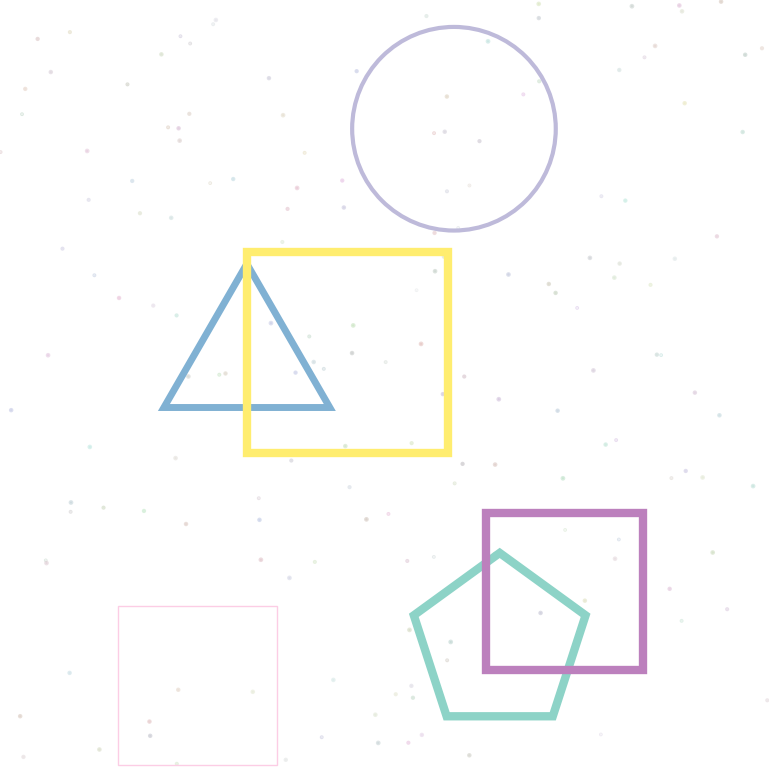[{"shape": "pentagon", "thickness": 3, "radius": 0.59, "center": [0.649, 0.165]}, {"shape": "circle", "thickness": 1.5, "radius": 0.66, "center": [0.59, 0.833]}, {"shape": "triangle", "thickness": 2.5, "radius": 0.62, "center": [0.321, 0.533]}, {"shape": "square", "thickness": 0.5, "radius": 0.52, "center": [0.257, 0.11]}, {"shape": "square", "thickness": 3, "radius": 0.51, "center": [0.734, 0.232]}, {"shape": "square", "thickness": 3, "radius": 0.65, "center": [0.451, 0.543]}]